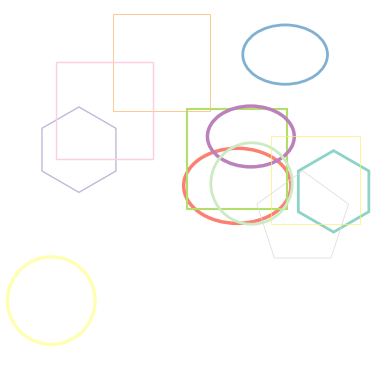[{"shape": "hexagon", "thickness": 2, "radius": 0.53, "center": [0.866, 0.503]}, {"shape": "circle", "thickness": 2.5, "radius": 0.57, "center": [0.133, 0.219]}, {"shape": "hexagon", "thickness": 1, "radius": 0.55, "center": [0.205, 0.611]}, {"shape": "oval", "thickness": 2.5, "radius": 0.7, "center": [0.616, 0.517]}, {"shape": "oval", "thickness": 2, "radius": 0.55, "center": [0.741, 0.858]}, {"shape": "square", "thickness": 0.5, "radius": 0.63, "center": [0.419, 0.838]}, {"shape": "square", "thickness": 1.5, "radius": 0.65, "center": [0.616, 0.586]}, {"shape": "square", "thickness": 1, "radius": 0.63, "center": [0.272, 0.713]}, {"shape": "pentagon", "thickness": 0.5, "radius": 0.63, "center": [0.786, 0.431]}, {"shape": "oval", "thickness": 2.5, "radius": 0.56, "center": [0.652, 0.646]}, {"shape": "circle", "thickness": 2, "radius": 0.53, "center": [0.653, 0.523]}, {"shape": "square", "thickness": 0.5, "radius": 0.58, "center": [0.819, 0.533]}]